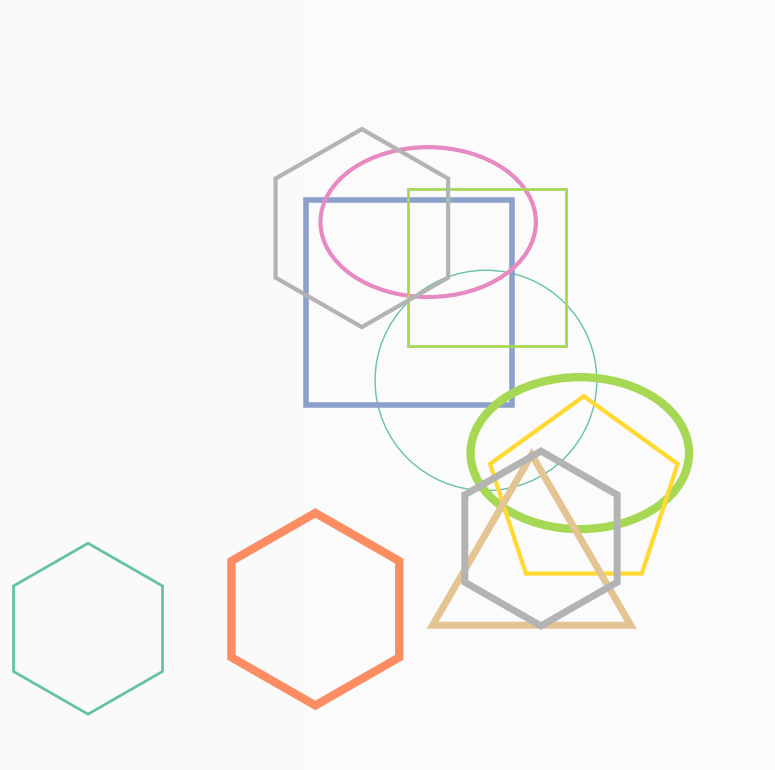[{"shape": "circle", "thickness": 0.5, "radius": 0.72, "center": [0.627, 0.506]}, {"shape": "hexagon", "thickness": 1, "radius": 0.55, "center": [0.114, 0.184]}, {"shape": "hexagon", "thickness": 3, "radius": 0.63, "center": [0.407, 0.209]}, {"shape": "square", "thickness": 2, "radius": 0.66, "center": [0.528, 0.607]}, {"shape": "oval", "thickness": 1.5, "radius": 0.69, "center": [0.552, 0.712]}, {"shape": "oval", "thickness": 3, "radius": 0.7, "center": [0.748, 0.411]}, {"shape": "square", "thickness": 1, "radius": 0.51, "center": [0.629, 0.653]}, {"shape": "pentagon", "thickness": 1.5, "radius": 0.64, "center": [0.753, 0.358]}, {"shape": "triangle", "thickness": 2.5, "radius": 0.74, "center": [0.686, 0.262]}, {"shape": "hexagon", "thickness": 2.5, "radius": 0.57, "center": [0.698, 0.301]}, {"shape": "hexagon", "thickness": 1.5, "radius": 0.64, "center": [0.467, 0.704]}]